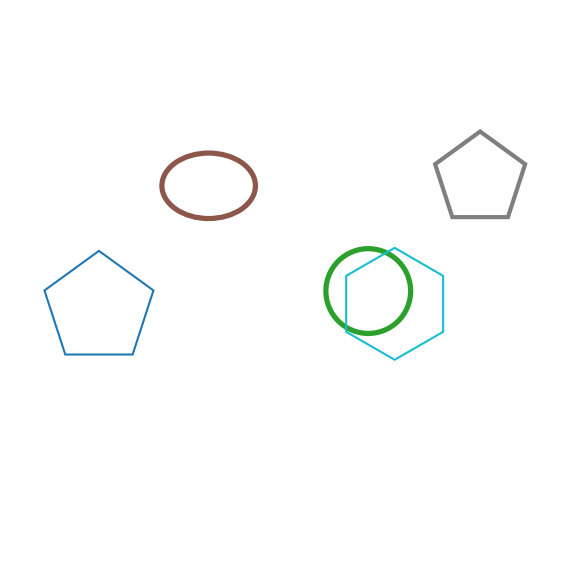[{"shape": "pentagon", "thickness": 1, "radius": 0.5, "center": [0.171, 0.466]}, {"shape": "circle", "thickness": 2.5, "radius": 0.37, "center": [0.638, 0.495]}, {"shape": "oval", "thickness": 2.5, "radius": 0.4, "center": [0.361, 0.677]}, {"shape": "pentagon", "thickness": 2, "radius": 0.41, "center": [0.831, 0.689]}, {"shape": "hexagon", "thickness": 1, "radius": 0.48, "center": [0.683, 0.473]}]